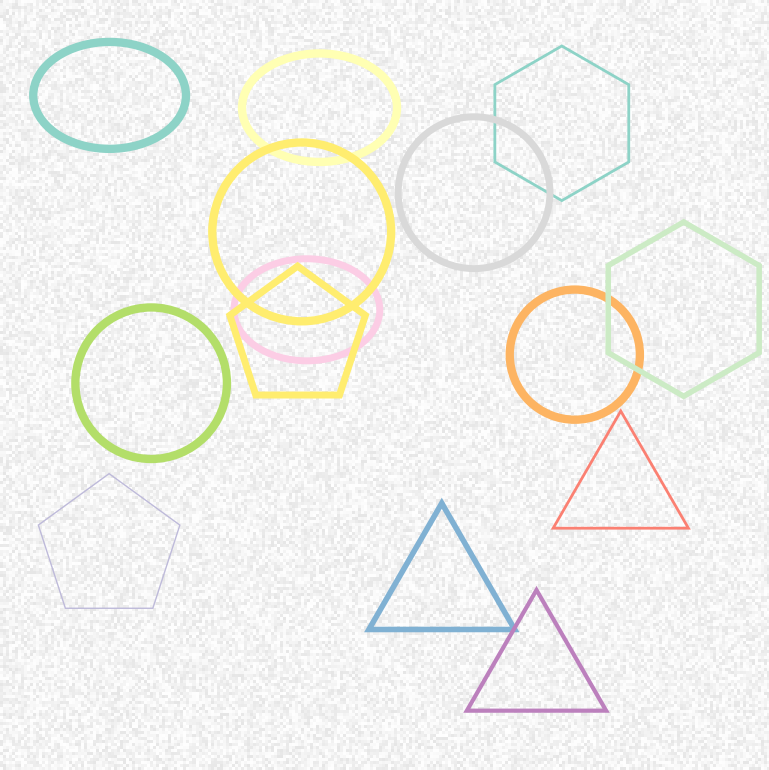[{"shape": "hexagon", "thickness": 1, "radius": 0.5, "center": [0.73, 0.84]}, {"shape": "oval", "thickness": 3, "radius": 0.5, "center": [0.142, 0.876]}, {"shape": "oval", "thickness": 3, "radius": 0.5, "center": [0.415, 0.86]}, {"shape": "pentagon", "thickness": 0.5, "radius": 0.48, "center": [0.142, 0.288]}, {"shape": "triangle", "thickness": 1, "radius": 0.51, "center": [0.806, 0.365]}, {"shape": "triangle", "thickness": 2, "radius": 0.55, "center": [0.574, 0.237]}, {"shape": "circle", "thickness": 3, "radius": 0.42, "center": [0.747, 0.539]}, {"shape": "circle", "thickness": 3, "radius": 0.49, "center": [0.196, 0.502]}, {"shape": "oval", "thickness": 2.5, "radius": 0.47, "center": [0.399, 0.598]}, {"shape": "circle", "thickness": 2.5, "radius": 0.49, "center": [0.616, 0.75]}, {"shape": "triangle", "thickness": 1.5, "radius": 0.52, "center": [0.697, 0.129]}, {"shape": "hexagon", "thickness": 2, "radius": 0.57, "center": [0.888, 0.599]}, {"shape": "pentagon", "thickness": 2.5, "radius": 0.46, "center": [0.387, 0.562]}, {"shape": "circle", "thickness": 3, "radius": 0.58, "center": [0.392, 0.699]}]